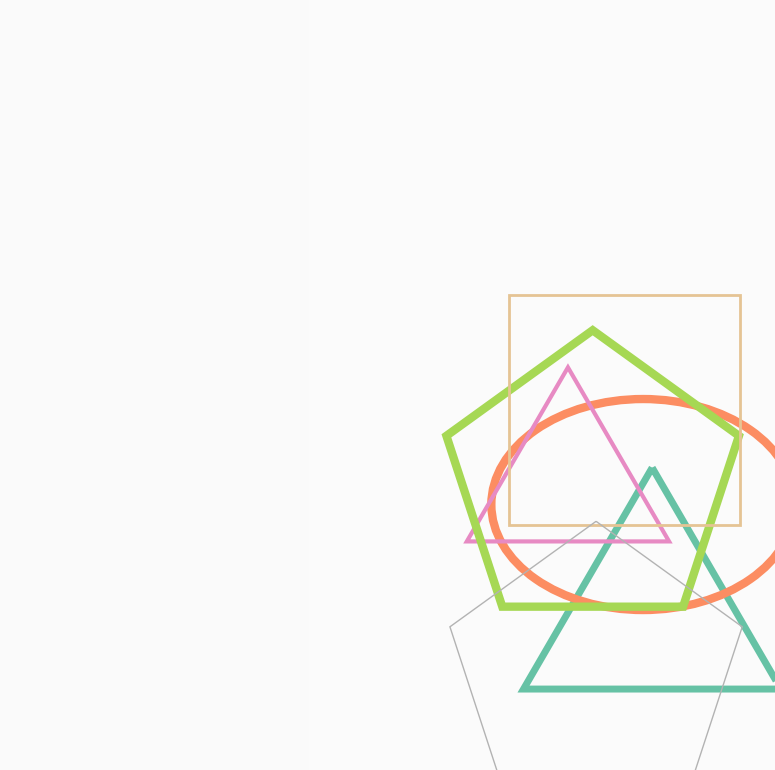[{"shape": "triangle", "thickness": 2.5, "radius": 0.96, "center": [0.842, 0.201]}, {"shape": "oval", "thickness": 3, "radius": 0.98, "center": [0.83, 0.345]}, {"shape": "triangle", "thickness": 1.5, "radius": 0.75, "center": [0.733, 0.372]}, {"shape": "pentagon", "thickness": 3, "radius": 0.99, "center": [0.765, 0.373]}, {"shape": "square", "thickness": 1, "radius": 0.75, "center": [0.805, 0.468]}, {"shape": "pentagon", "thickness": 0.5, "radius": 0.99, "center": [0.769, 0.125]}]